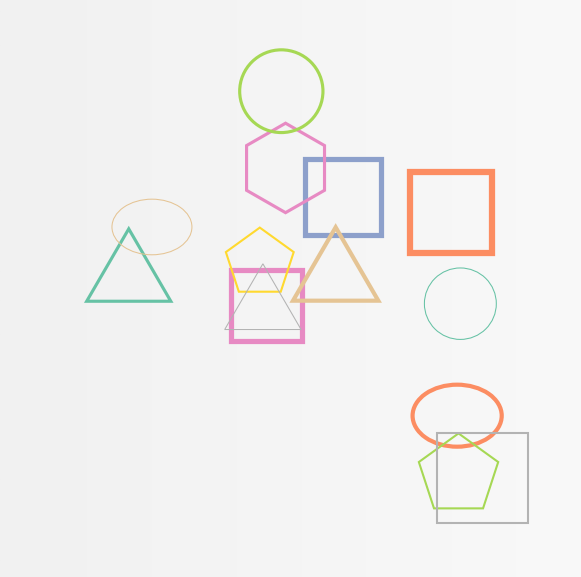[{"shape": "circle", "thickness": 0.5, "radius": 0.31, "center": [0.792, 0.473]}, {"shape": "triangle", "thickness": 1.5, "radius": 0.42, "center": [0.221, 0.519]}, {"shape": "square", "thickness": 3, "radius": 0.35, "center": [0.776, 0.631]}, {"shape": "oval", "thickness": 2, "radius": 0.38, "center": [0.786, 0.279]}, {"shape": "square", "thickness": 2.5, "radius": 0.33, "center": [0.589, 0.658]}, {"shape": "square", "thickness": 2.5, "radius": 0.3, "center": [0.458, 0.47]}, {"shape": "hexagon", "thickness": 1.5, "radius": 0.39, "center": [0.491, 0.708]}, {"shape": "circle", "thickness": 1.5, "radius": 0.36, "center": [0.484, 0.841]}, {"shape": "pentagon", "thickness": 1, "radius": 0.36, "center": [0.789, 0.177]}, {"shape": "pentagon", "thickness": 1, "radius": 0.31, "center": [0.447, 0.544]}, {"shape": "oval", "thickness": 0.5, "radius": 0.34, "center": [0.261, 0.606]}, {"shape": "triangle", "thickness": 2, "radius": 0.42, "center": [0.577, 0.521]}, {"shape": "triangle", "thickness": 0.5, "radius": 0.38, "center": [0.452, 0.466]}, {"shape": "square", "thickness": 1, "radius": 0.39, "center": [0.83, 0.172]}]